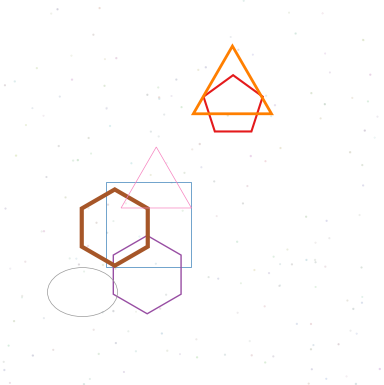[{"shape": "pentagon", "thickness": 1.5, "radius": 0.4, "center": [0.605, 0.724]}, {"shape": "square", "thickness": 0.5, "radius": 0.55, "center": [0.386, 0.418]}, {"shape": "hexagon", "thickness": 1, "radius": 0.51, "center": [0.382, 0.287]}, {"shape": "triangle", "thickness": 2, "radius": 0.59, "center": [0.604, 0.763]}, {"shape": "hexagon", "thickness": 3, "radius": 0.49, "center": [0.298, 0.409]}, {"shape": "triangle", "thickness": 0.5, "radius": 0.53, "center": [0.406, 0.513]}, {"shape": "oval", "thickness": 0.5, "radius": 0.45, "center": [0.214, 0.241]}]